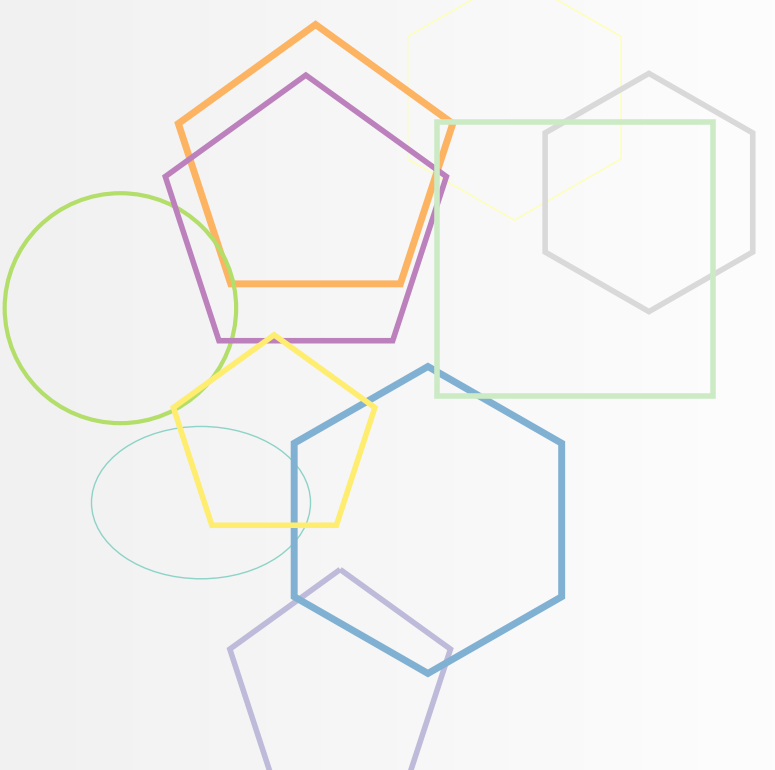[{"shape": "oval", "thickness": 0.5, "radius": 0.71, "center": [0.259, 0.347]}, {"shape": "hexagon", "thickness": 0.5, "radius": 0.79, "center": [0.664, 0.873]}, {"shape": "pentagon", "thickness": 2, "radius": 0.75, "center": [0.439, 0.111]}, {"shape": "hexagon", "thickness": 2.5, "radius": 1.0, "center": [0.552, 0.325]}, {"shape": "pentagon", "thickness": 2.5, "radius": 0.93, "center": [0.407, 0.782]}, {"shape": "circle", "thickness": 1.5, "radius": 0.75, "center": [0.155, 0.6]}, {"shape": "hexagon", "thickness": 2, "radius": 0.77, "center": [0.837, 0.75]}, {"shape": "pentagon", "thickness": 2, "radius": 0.95, "center": [0.395, 0.712]}, {"shape": "square", "thickness": 2, "radius": 0.89, "center": [0.742, 0.664]}, {"shape": "pentagon", "thickness": 2, "radius": 0.68, "center": [0.354, 0.428]}]